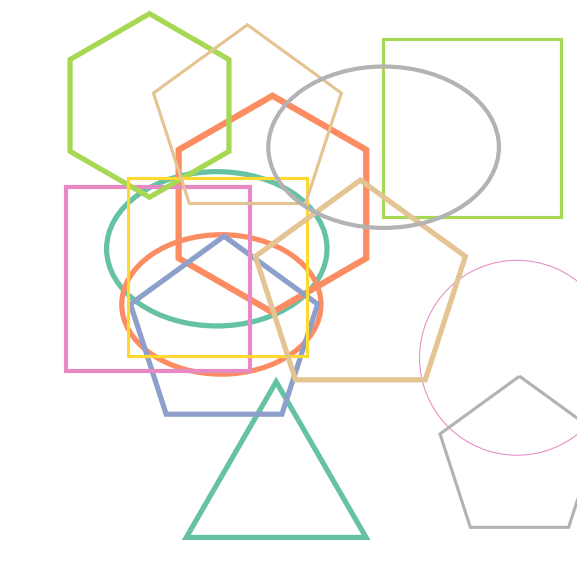[{"shape": "oval", "thickness": 2.5, "radius": 0.95, "center": [0.375, 0.568]}, {"shape": "triangle", "thickness": 2.5, "radius": 0.9, "center": [0.478, 0.158]}, {"shape": "hexagon", "thickness": 3, "radius": 0.94, "center": [0.472, 0.646]}, {"shape": "oval", "thickness": 2.5, "radius": 0.86, "center": [0.383, 0.472]}, {"shape": "pentagon", "thickness": 2.5, "radius": 0.85, "center": [0.388, 0.42]}, {"shape": "circle", "thickness": 0.5, "radius": 0.84, "center": [0.895, 0.38]}, {"shape": "square", "thickness": 2, "radius": 0.8, "center": [0.273, 0.516]}, {"shape": "hexagon", "thickness": 2.5, "radius": 0.79, "center": [0.259, 0.817]}, {"shape": "square", "thickness": 1.5, "radius": 0.77, "center": [0.817, 0.777]}, {"shape": "square", "thickness": 1.5, "radius": 0.77, "center": [0.377, 0.537]}, {"shape": "pentagon", "thickness": 1.5, "radius": 0.86, "center": [0.428, 0.785]}, {"shape": "pentagon", "thickness": 2.5, "radius": 0.96, "center": [0.624, 0.496]}, {"shape": "pentagon", "thickness": 1.5, "radius": 0.72, "center": [0.9, 0.203]}, {"shape": "oval", "thickness": 2, "radius": 1.0, "center": [0.664, 0.744]}]